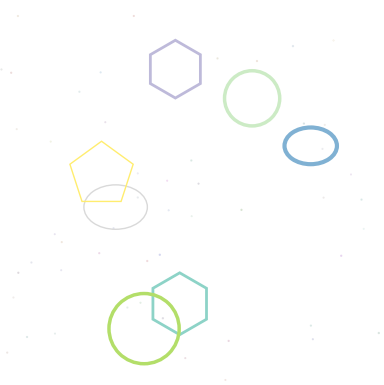[{"shape": "hexagon", "thickness": 2, "radius": 0.4, "center": [0.467, 0.211]}, {"shape": "hexagon", "thickness": 2, "radius": 0.38, "center": [0.455, 0.82]}, {"shape": "oval", "thickness": 3, "radius": 0.34, "center": [0.807, 0.621]}, {"shape": "circle", "thickness": 2.5, "radius": 0.46, "center": [0.374, 0.146]}, {"shape": "oval", "thickness": 1, "radius": 0.41, "center": [0.3, 0.462]}, {"shape": "circle", "thickness": 2.5, "radius": 0.36, "center": [0.655, 0.745]}, {"shape": "pentagon", "thickness": 1, "radius": 0.43, "center": [0.264, 0.547]}]